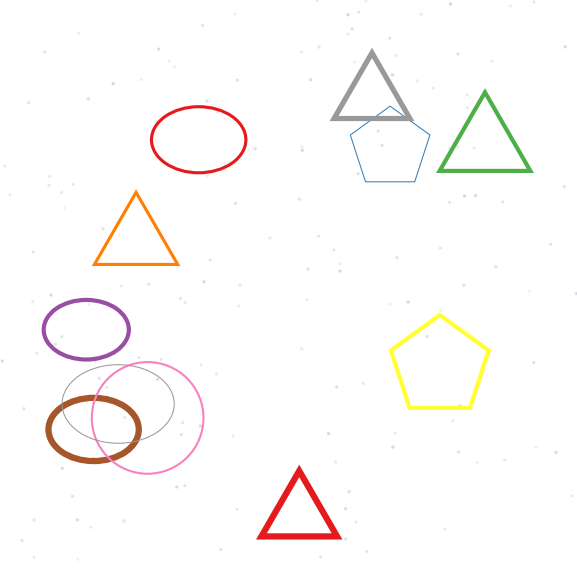[{"shape": "oval", "thickness": 1.5, "radius": 0.41, "center": [0.344, 0.757]}, {"shape": "triangle", "thickness": 3, "radius": 0.38, "center": [0.518, 0.108]}, {"shape": "pentagon", "thickness": 0.5, "radius": 0.36, "center": [0.676, 0.743]}, {"shape": "triangle", "thickness": 2, "radius": 0.45, "center": [0.84, 0.749]}, {"shape": "oval", "thickness": 2, "radius": 0.37, "center": [0.149, 0.428]}, {"shape": "triangle", "thickness": 1.5, "radius": 0.42, "center": [0.236, 0.583]}, {"shape": "pentagon", "thickness": 2, "radius": 0.44, "center": [0.762, 0.365]}, {"shape": "oval", "thickness": 3, "radius": 0.39, "center": [0.162, 0.255]}, {"shape": "circle", "thickness": 1, "radius": 0.48, "center": [0.256, 0.275]}, {"shape": "triangle", "thickness": 2.5, "radius": 0.38, "center": [0.644, 0.832]}, {"shape": "oval", "thickness": 0.5, "radius": 0.49, "center": [0.205, 0.3]}]